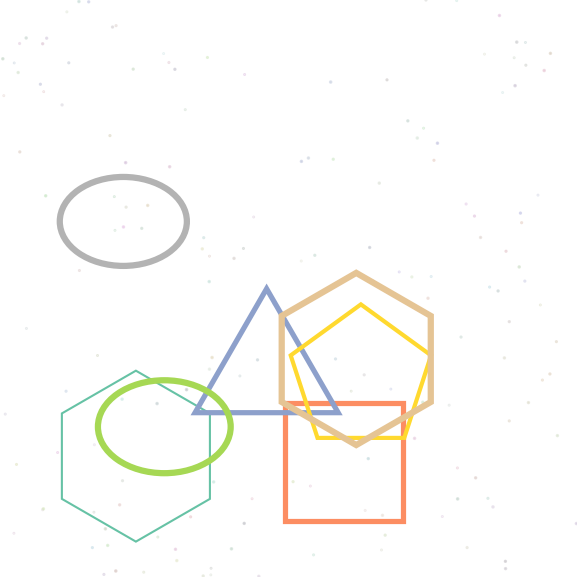[{"shape": "hexagon", "thickness": 1, "radius": 0.74, "center": [0.235, 0.209]}, {"shape": "square", "thickness": 2.5, "radius": 0.51, "center": [0.596, 0.2]}, {"shape": "triangle", "thickness": 2.5, "radius": 0.72, "center": [0.462, 0.356]}, {"shape": "oval", "thickness": 3, "radius": 0.57, "center": [0.285, 0.26]}, {"shape": "pentagon", "thickness": 2, "radius": 0.64, "center": [0.625, 0.344]}, {"shape": "hexagon", "thickness": 3, "radius": 0.75, "center": [0.617, 0.378]}, {"shape": "oval", "thickness": 3, "radius": 0.55, "center": [0.214, 0.616]}]